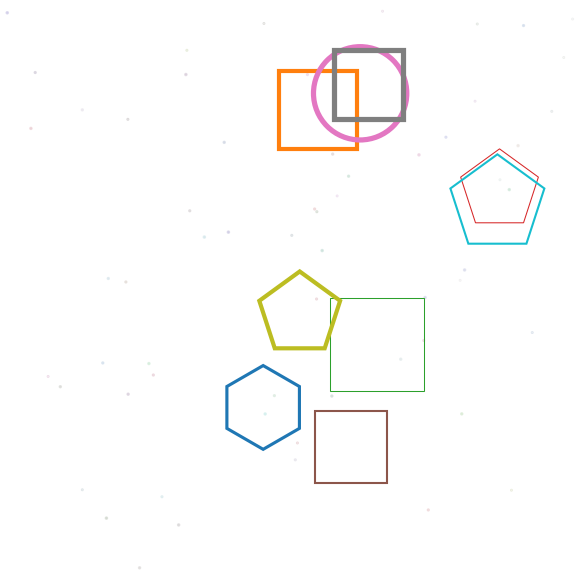[{"shape": "hexagon", "thickness": 1.5, "radius": 0.36, "center": [0.456, 0.294]}, {"shape": "square", "thickness": 2, "radius": 0.34, "center": [0.551, 0.809]}, {"shape": "square", "thickness": 0.5, "radius": 0.41, "center": [0.652, 0.403]}, {"shape": "pentagon", "thickness": 0.5, "radius": 0.35, "center": [0.865, 0.671]}, {"shape": "square", "thickness": 1, "radius": 0.31, "center": [0.608, 0.225]}, {"shape": "circle", "thickness": 2.5, "radius": 0.4, "center": [0.624, 0.838]}, {"shape": "square", "thickness": 2.5, "radius": 0.3, "center": [0.639, 0.853]}, {"shape": "pentagon", "thickness": 2, "radius": 0.37, "center": [0.519, 0.456]}, {"shape": "pentagon", "thickness": 1, "radius": 0.43, "center": [0.861, 0.646]}]